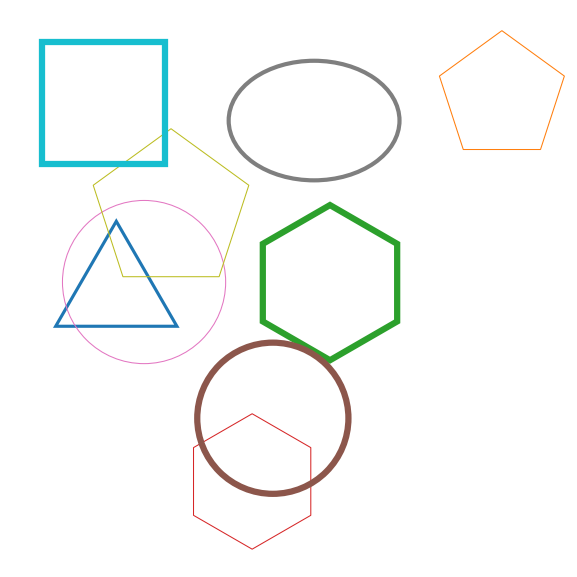[{"shape": "triangle", "thickness": 1.5, "radius": 0.61, "center": [0.201, 0.495]}, {"shape": "pentagon", "thickness": 0.5, "radius": 0.57, "center": [0.869, 0.832]}, {"shape": "hexagon", "thickness": 3, "radius": 0.67, "center": [0.571, 0.51]}, {"shape": "hexagon", "thickness": 0.5, "radius": 0.59, "center": [0.437, 0.165]}, {"shape": "circle", "thickness": 3, "radius": 0.65, "center": [0.472, 0.275]}, {"shape": "circle", "thickness": 0.5, "radius": 0.71, "center": [0.249, 0.511]}, {"shape": "oval", "thickness": 2, "radius": 0.74, "center": [0.544, 0.79]}, {"shape": "pentagon", "thickness": 0.5, "radius": 0.71, "center": [0.296, 0.635]}, {"shape": "square", "thickness": 3, "radius": 0.53, "center": [0.179, 0.821]}]